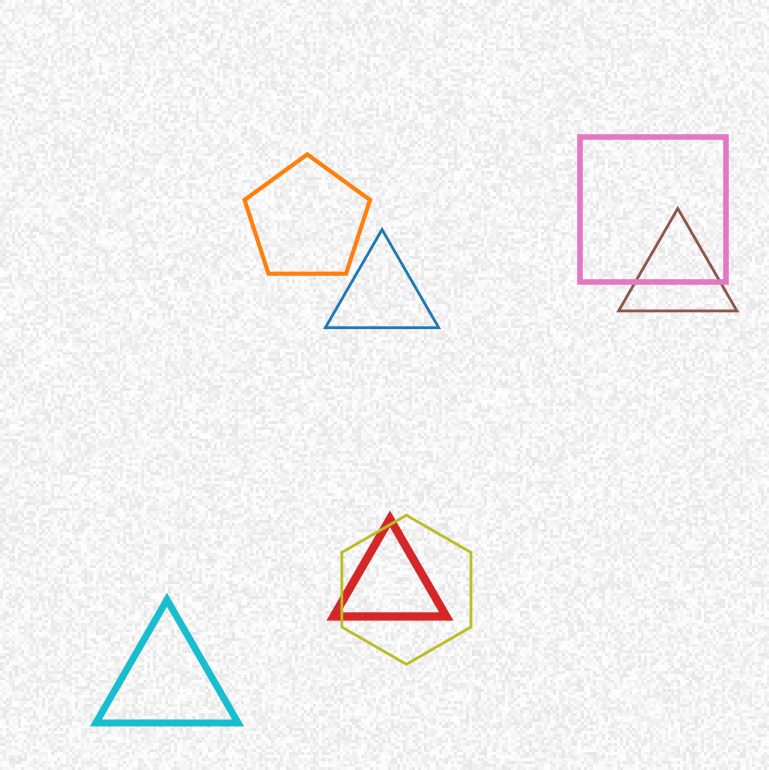[{"shape": "triangle", "thickness": 1, "radius": 0.42, "center": [0.496, 0.617]}, {"shape": "pentagon", "thickness": 1.5, "radius": 0.43, "center": [0.399, 0.714]}, {"shape": "triangle", "thickness": 3, "radius": 0.42, "center": [0.506, 0.242]}, {"shape": "triangle", "thickness": 1, "radius": 0.44, "center": [0.88, 0.641]}, {"shape": "square", "thickness": 2, "radius": 0.47, "center": [0.848, 0.728]}, {"shape": "hexagon", "thickness": 1, "radius": 0.48, "center": [0.528, 0.234]}, {"shape": "triangle", "thickness": 2.5, "radius": 0.53, "center": [0.217, 0.114]}]